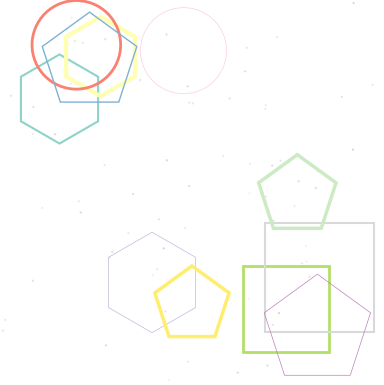[{"shape": "hexagon", "thickness": 1.5, "radius": 0.58, "center": [0.155, 0.743]}, {"shape": "hexagon", "thickness": 3, "radius": 0.52, "center": [0.261, 0.853]}, {"shape": "hexagon", "thickness": 0.5, "radius": 0.65, "center": [0.395, 0.266]}, {"shape": "circle", "thickness": 2, "radius": 0.58, "center": [0.198, 0.884]}, {"shape": "pentagon", "thickness": 1, "radius": 0.65, "center": [0.233, 0.839]}, {"shape": "square", "thickness": 2, "radius": 0.56, "center": [0.743, 0.197]}, {"shape": "circle", "thickness": 0.5, "radius": 0.56, "center": [0.477, 0.868]}, {"shape": "square", "thickness": 1.5, "radius": 0.71, "center": [0.831, 0.279]}, {"shape": "pentagon", "thickness": 0.5, "radius": 0.73, "center": [0.824, 0.143]}, {"shape": "pentagon", "thickness": 2.5, "radius": 0.53, "center": [0.772, 0.493]}, {"shape": "pentagon", "thickness": 2.5, "radius": 0.51, "center": [0.499, 0.208]}]